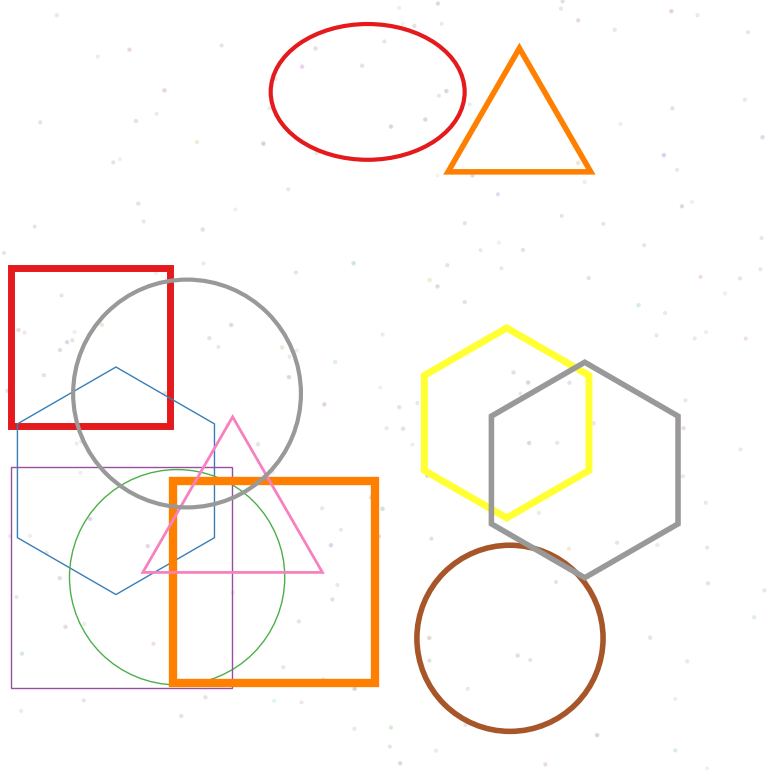[{"shape": "square", "thickness": 2.5, "radius": 0.52, "center": [0.118, 0.549]}, {"shape": "oval", "thickness": 1.5, "radius": 0.63, "center": [0.477, 0.881]}, {"shape": "hexagon", "thickness": 0.5, "radius": 0.74, "center": [0.151, 0.376]}, {"shape": "circle", "thickness": 0.5, "radius": 0.7, "center": [0.23, 0.25]}, {"shape": "square", "thickness": 0.5, "radius": 0.72, "center": [0.158, 0.25]}, {"shape": "triangle", "thickness": 2, "radius": 0.54, "center": [0.675, 0.83]}, {"shape": "square", "thickness": 3, "radius": 0.66, "center": [0.356, 0.244]}, {"shape": "hexagon", "thickness": 2.5, "radius": 0.62, "center": [0.658, 0.451]}, {"shape": "circle", "thickness": 2, "radius": 0.6, "center": [0.662, 0.171]}, {"shape": "triangle", "thickness": 1, "radius": 0.67, "center": [0.302, 0.324]}, {"shape": "circle", "thickness": 1.5, "radius": 0.74, "center": [0.243, 0.489]}, {"shape": "hexagon", "thickness": 2, "radius": 0.7, "center": [0.759, 0.39]}]